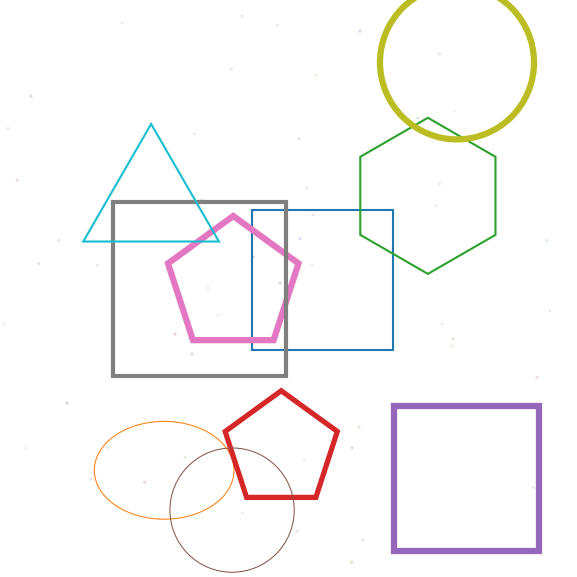[{"shape": "square", "thickness": 1, "radius": 0.61, "center": [0.559, 0.514]}, {"shape": "oval", "thickness": 0.5, "radius": 0.6, "center": [0.284, 0.185]}, {"shape": "hexagon", "thickness": 1, "radius": 0.68, "center": [0.741, 0.66]}, {"shape": "pentagon", "thickness": 2.5, "radius": 0.51, "center": [0.487, 0.22]}, {"shape": "square", "thickness": 3, "radius": 0.63, "center": [0.808, 0.17]}, {"shape": "circle", "thickness": 0.5, "radius": 0.54, "center": [0.402, 0.116]}, {"shape": "pentagon", "thickness": 3, "radius": 0.59, "center": [0.404, 0.506]}, {"shape": "square", "thickness": 2, "radius": 0.75, "center": [0.345, 0.499]}, {"shape": "circle", "thickness": 3, "radius": 0.67, "center": [0.791, 0.891]}, {"shape": "triangle", "thickness": 1, "radius": 0.68, "center": [0.262, 0.649]}]